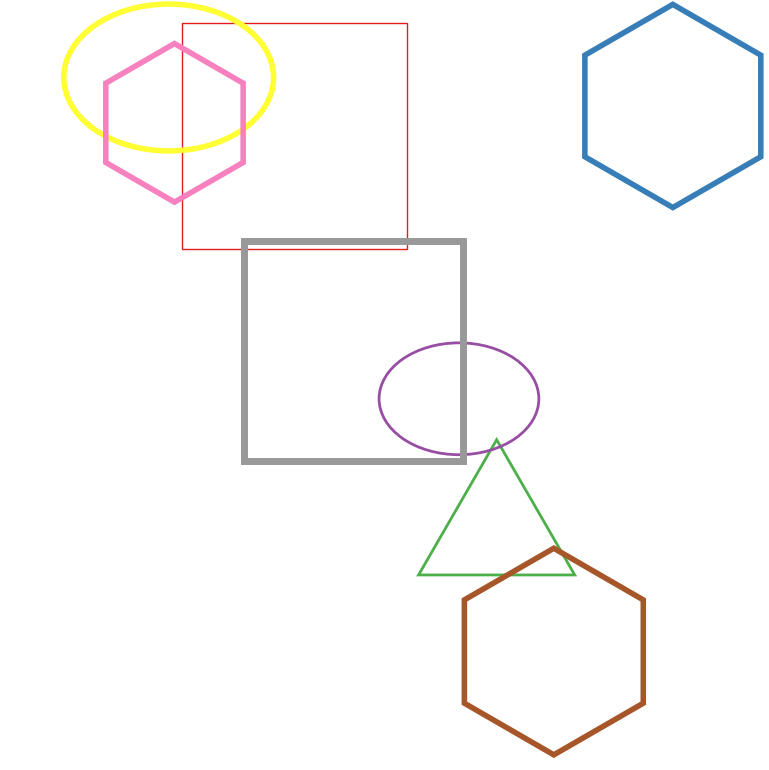[{"shape": "square", "thickness": 0.5, "radius": 0.73, "center": [0.383, 0.823]}, {"shape": "hexagon", "thickness": 2, "radius": 0.66, "center": [0.874, 0.862]}, {"shape": "triangle", "thickness": 1, "radius": 0.59, "center": [0.645, 0.312]}, {"shape": "oval", "thickness": 1, "radius": 0.52, "center": [0.596, 0.482]}, {"shape": "oval", "thickness": 2, "radius": 0.68, "center": [0.219, 0.899]}, {"shape": "hexagon", "thickness": 2, "radius": 0.67, "center": [0.719, 0.154]}, {"shape": "hexagon", "thickness": 2, "radius": 0.51, "center": [0.227, 0.84]}, {"shape": "square", "thickness": 2.5, "radius": 0.71, "center": [0.459, 0.544]}]